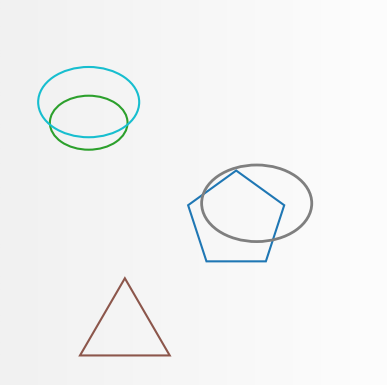[{"shape": "pentagon", "thickness": 1.5, "radius": 0.65, "center": [0.609, 0.427]}, {"shape": "oval", "thickness": 1.5, "radius": 0.5, "center": [0.229, 0.681]}, {"shape": "triangle", "thickness": 1.5, "radius": 0.67, "center": [0.322, 0.144]}, {"shape": "oval", "thickness": 2, "radius": 0.71, "center": [0.662, 0.472]}, {"shape": "oval", "thickness": 1.5, "radius": 0.65, "center": [0.229, 0.735]}]